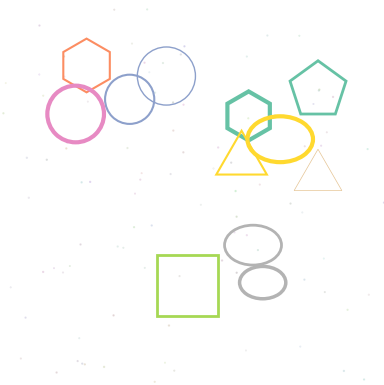[{"shape": "hexagon", "thickness": 3, "radius": 0.32, "center": [0.646, 0.699]}, {"shape": "pentagon", "thickness": 2, "radius": 0.38, "center": [0.826, 0.766]}, {"shape": "hexagon", "thickness": 1.5, "radius": 0.35, "center": [0.225, 0.83]}, {"shape": "circle", "thickness": 1.5, "radius": 0.32, "center": [0.337, 0.742]}, {"shape": "circle", "thickness": 1, "radius": 0.38, "center": [0.432, 0.803]}, {"shape": "circle", "thickness": 3, "radius": 0.37, "center": [0.197, 0.704]}, {"shape": "square", "thickness": 2, "radius": 0.4, "center": [0.487, 0.259]}, {"shape": "oval", "thickness": 3, "radius": 0.43, "center": [0.728, 0.638]}, {"shape": "triangle", "thickness": 1.5, "radius": 0.38, "center": [0.627, 0.585]}, {"shape": "triangle", "thickness": 0.5, "radius": 0.36, "center": [0.826, 0.541]}, {"shape": "oval", "thickness": 2, "radius": 0.37, "center": [0.657, 0.363]}, {"shape": "oval", "thickness": 2.5, "radius": 0.3, "center": [0.682, 0.266]}]